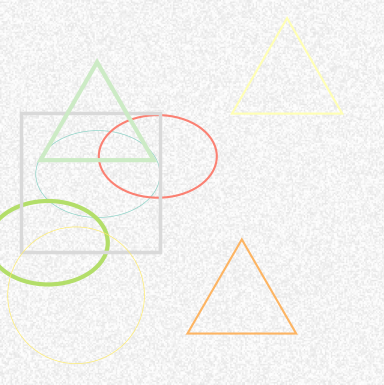[{"shape": "oval", "thickness": 0.5, "radius": 0.81, "center": [0.254, 0.548]}, {"shape": "triangle", "thickness": 1.5, "radius": 0.83, "center": [0.746, 0.788]}, {"shape": "oval", "thickness": 1.5, "radius": 0.77, "center": [0.41, 0.594]}, {"shape": "triangle", "thickness": 1.5, "radius": 0.81, "center": [0.628, 0.215]}, {"shape": "oval", "thickness": 3, "radius": 0.77, "center": [0.125, 0.37]}, {"shape": "square", "thickness": 2.5, "radius": 0.9, "center": [0.236, 0.525]}, {"shape": "triangle", "thickness": 3, "radius": 0.85, "center": [0.252, 0.669]}, {"shape": "circle", "thickness": 0.5, "radius": 0.89, "center": [0.198, 0.233]}]